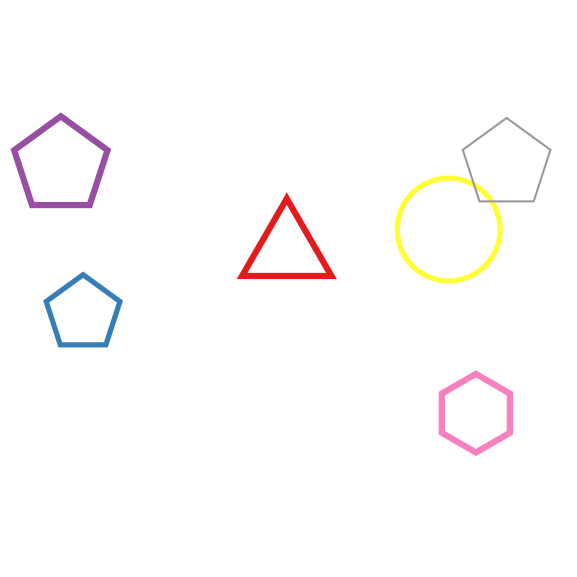[{"shape": "triangle", "thickness": 3, "radius": 0.45, "center": [0.497, 0.566]}, {"shape": "pentagon", "thickness": 2.5, "radius": 0.34, "center": [0.144, 0.456]}, {"shape": "pentagon", "thickness": 3, "radius": 0.42, "center": [0.105, 0.713]}, {"shape": "circle", "thickness": 2.5, "radius": 0.44, "center": [0.777, 0.602]}, {"shape": "hexagon", "thickness": 3, "radius": 0.34, "center": [0.824, 0.284]}, {"shape": "pentagon", "thickness": 1, "radius": 0.4, "center": [0.877, 0.715]}]